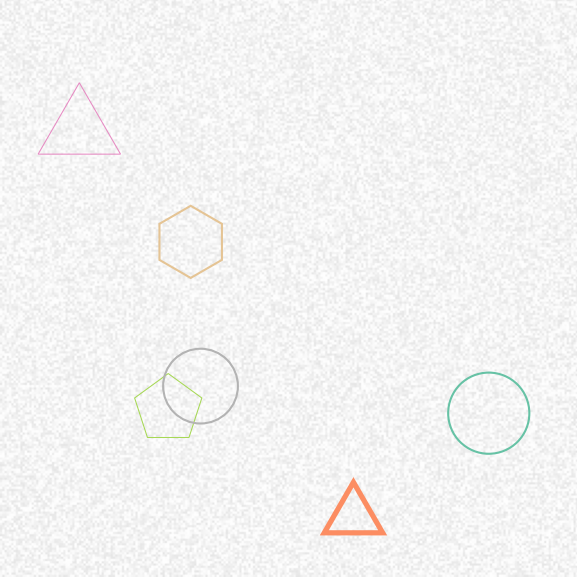[{"shape": "circle", "thickness": 1, "radius": 0.35, "center": [0.846, 0.284]}, {"shape": "triangle", "thickness": 2.5, "radius": 0.29, "center": [0.612, 0.106]}, {"shape": "triangle", "thickness": 0.5, "radius": 0.41, "center": [0.137, 0.773]}, {"shape": "pentagon", "thickness": 0.5, "radius": 0.31, "center": [0.291, 0.291]}, {"shape": "hexagon", "thickness": 1, "radius": 0.31, "center": [0.33, 0.58]}, {"shape": "circle", "thickness": 1, "radius": 0.32, "center": [0.347, 0.331]}]